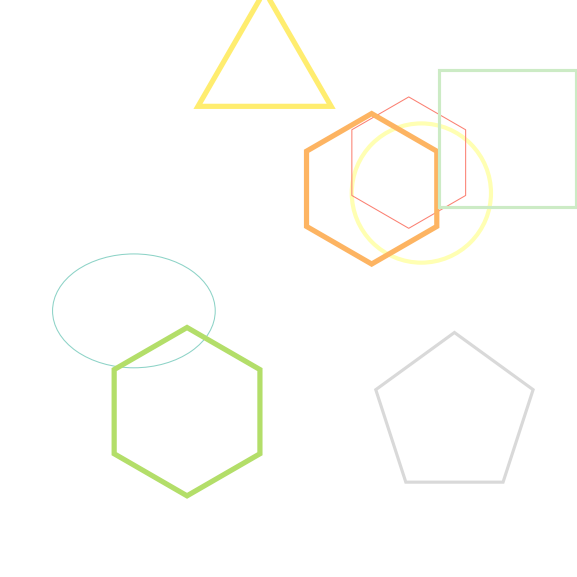[{"shape": "oval", "thickness": 0.5, "radius": 0.7, "center": [0.232, 0.461]}, {"shape": "circle", "thickness": 2, "radius": 0.6, "center": [0.73, 0.665]}, {"shape": "hexagon", "thickness": 0.5, "radius": 0.57, "center": [0.708, 0.718]}, {"shape": "hexagon", "thickness": 2.5, "radius": 0.65, "center": [0.644, 0.672]}, {"shape": "hexagon", "thickness": 2.5, "radius": 0.73, "center": [0.324, 0.286]}, {"shape": "pentagon", "thickness": 1.5, "radius": 0.72, "center": [0.787, 0.28]}, {"shape": "square", "thickness": 1.5, "radius": 0.59, "center": [0.879, 0.76]}, {"shape": "triangle", "thickness": 2.5, "radius": 0.67, "center": [0.458, 0.882]}]